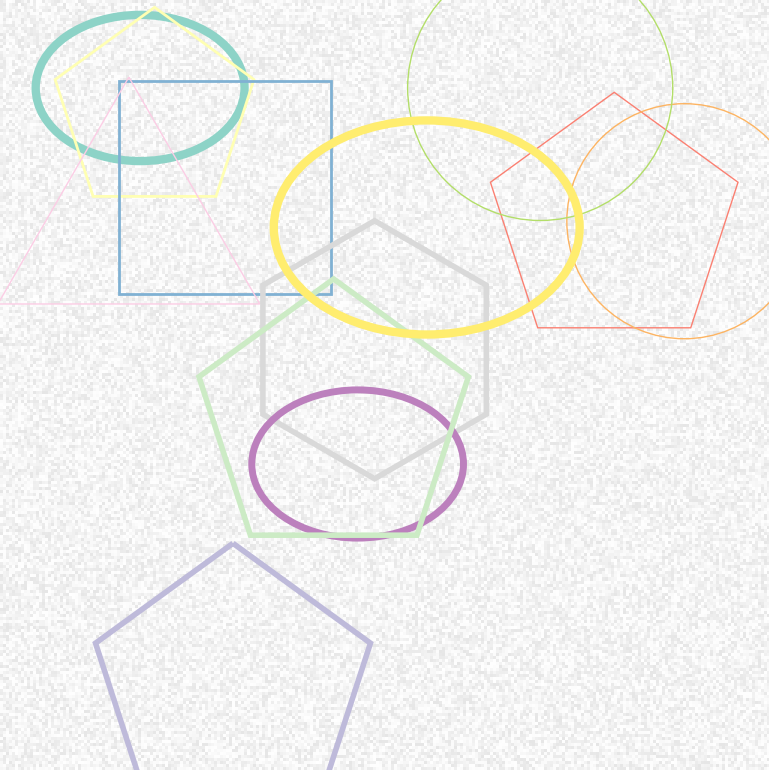[{"shape": "oval", "thickness": 3, "radius": 0.68, "center": [0.182, 0.886]}, {"shape": "pentagon", "thickness": 1, "radius": 0.68, "center": [0.201, 0.855]}, {"shape": "pentagon", "thickness": 2, "radius": 0.94, "center": [0.303, 0.107]}, {"shape": "pentagon", "thickness": 0.5, "radius": 0.85, "center": [0.798, 0.711]}, {"shape": "square", "thickness": 1, "radius": 0.69, "center": [0.292, 0.757]}, {"shape": "circle", "thickness": 0.5, "radius": 0.76, "center": [0.889, 0.713]}, {"shape": "circle", "thickness": 0.5, "radius": 0.86, "center": [0.702, 0.886]}, {"shape": "triangle", "thickness": 0.5, "radius": 0.98, "center": [0.167, 0.703]}, {"shape": "hexagon", "thickness": 2, "radius": 0.84, "center": [0.487, 0.546]}, {"shape": "oval", "thickness": 2.5, "radius": 0.69, "center": [0.464, 0.397]}, {"shape": "pentagon", "thickness": 2, "radius": 0.92, "center": [0.433, 0.454]}, {"shape": "oval", "thickness": 3, "radius": 0.99, "center": [0.554, 0.705]}]